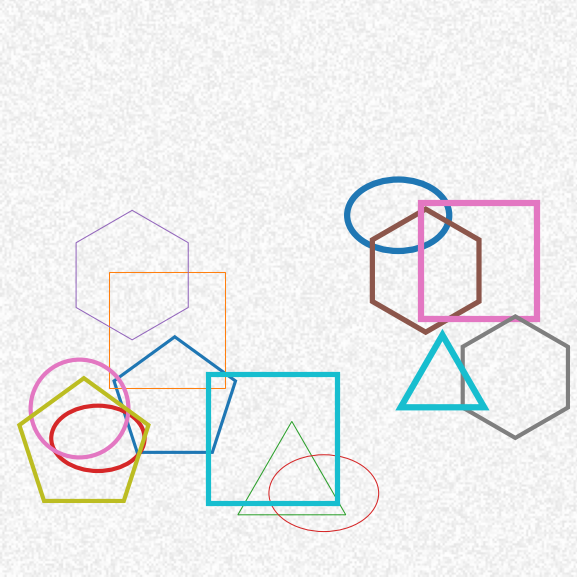[{"shape": "oval", "thickness": 3, "radius": 0.44, "center": [0.69, 0.626]}, {"shape": "pentagon", "thickness": 1.5, "radius": 0.55, "center": [0.303, 0.305]}, {"shape": "square", "thickness": 0.5, "radius": 0.5, "center": [0.289, 0.428]}, {"shape": "triangle", "thickness": 0.5, "radius": 0.54, "center": [0.505, 0.162]}, {"shape": "oval", "thickness": 2, "radius": 0.4, "center": [0.17, 0.24]}, {"shape": "oval", "thickness": 0.5, "radius": 0.48, "center": [0.561, 0.145]}, {"shape": "hexagon", "thickness": 0.5, "radius": 0.56, "center": [0.229, 0.523]}, {"shape": "hexagon", "thickness": 2.5, "radius": 0.53, "center": [0.737, 0.531]}, {"shape": "square", "thickness": 3, "radius": 0.5, "center": [0.829, 0.547]}, {"shape": "circle", "thickness": 2, "radius": 0.42, "center": [0.138, 0.292]}, {"shape": "hexagon", "thickness": 2, "radius": 0.53, "center": [0.892, 0.346]}, {"shape": "pentagon", "thickness": 2, "radius": 0.59, "center": [0.145, 0.227]}, {"shape": "triangle", "thickness": 3, "radius": 0.42, "center": [0.766, 0.336]}, {"shape": "square", "thickness": 2.5, "radius": 0.56, "center": [0.472, 0.24]}]